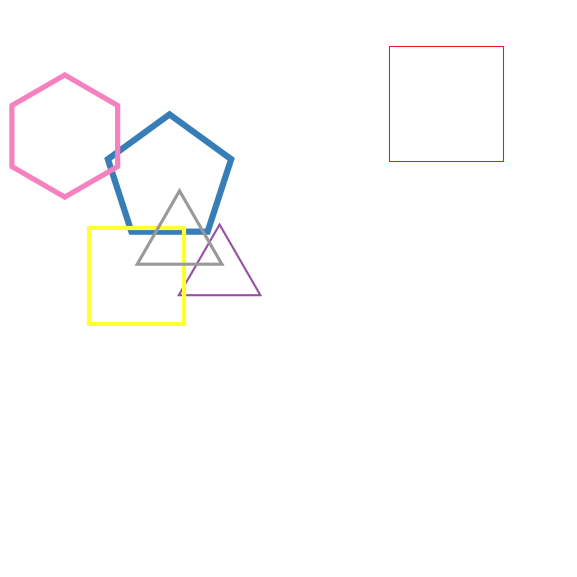[{"shape": "square", "thickness": 0.5, "radius": 0.5, "center": [0.772, 0.819]}, {"shape": "pentagon", "thickness": 3, "radius": 0.56, "center": [0.294, 0.689]}, {"shape": "triangle", "thickness": 1, "radius": 0.41, "center": [0.38, 0.529]}, {"shape": "square", "thickness": 2, "radius": 0.41, "center": [0.236, 0.521]}, {"shape": "hexagon", "thickness": 2.5, "radius": 0.53, "center": [0.112, 0.764]}, {"shape": "triangle", "thickness": 1.5, "radius": 0.42, "center": [0.311, 0.584]}]